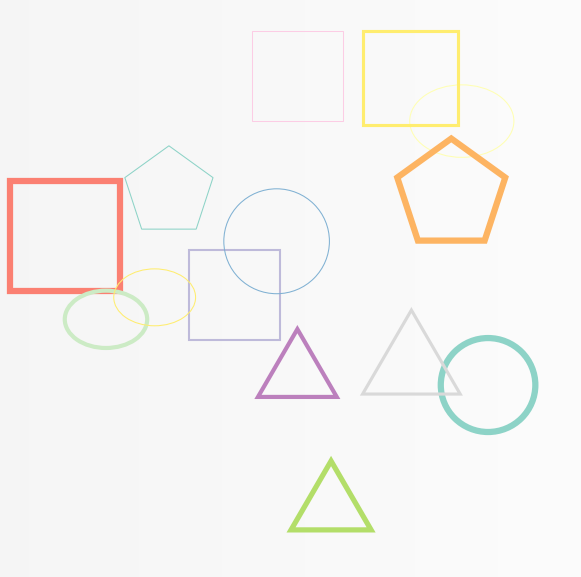[{"shape": "pentagon", "thickness": 0.5, "radius": 0.4, "center": [0.291, 0.667]}, {"shape": "circle", "thickness": 3, "radius": 0.41, "center": [0.84, 0.332]}, {"shape": "oval", "thickness": 0.5, "radius": 0.45, "center": [0.794, 0.789]}, {"shape": "square", "thickness": 1, "radius": 0.39, "center": [0.404, 0.488]}, {"shape": "square", "thickness": 3, "radius": 0.47, "center": [0.111, 0.59]}, {"shape": "circle", "thickness": 0.5, "radius": 0.45, "center": [0.476, 0.581]}, {"shape": "pentagon", "thickness": 3, "radius": 0.49, "center": [0.776, 0.662]}, {"shape": "triangle", "thickness": 2.5, "radius": 0.4, "center": [0.57, 0.121]}, {"shape": "square", "thickness": 0.5, "radius": 0.39, "center": [0.512, 0.868]}, {"shape": "triangle", "thickness": 1.5, "radius": 0.48, "center": [0.708, 0.365]}, {"shape": "triangle", "thickness": 2, "radius": 0.39, "center": [0.512, 0.351]}, {"shape": "oval", "thickness": 2, "radius": 0.35, "center": [0.182, 0.446]}, {"shape": "square", "thickness": 1.5, "radius": 0.41, "center": [0.707, 0.864]}, {"shape": "oval", "thickness": 0.5, "radius": 0.35, "center": [0.266, 0.484]}]